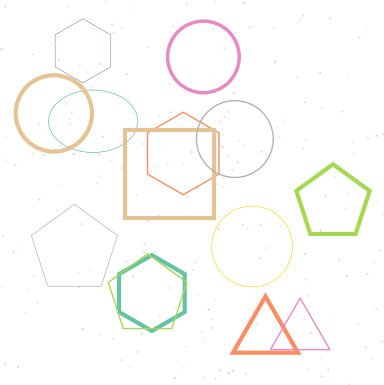[{"shape": "hexagon", "thickness": 3, "radius": 0.49, "center": [0.395, 0.239]}, {"shape": "oval", "thickness": 0.5, "radius": 0.58, "center": [0.242, 0.685]}, {"shape": "triangle", "thickness": 3, "radius": 0.49, "center": [0.69, 0.133]}, {"shape": "hexagon", "thickness": 1, "radius": 0.54, "center": [0.476, 0.601]}, {"shape": "hexagon", "thickness": 0.5, "radius": 0.42, "center": [0.215, 0.868]}, {"shape": "triangle", "thickness": 1, "radius": 0.45, "center": [0.78, 0.136]}, {"shape": "circle", "thickness": 2.5, "radius": 0.47, "center": [0.528, 0.852]}, {"shape": "pentagon", "thickness": 3, "radius": 0.5, "center": [0.865, 0.473]}, {"shape": "pentagon", "thickness": 1, "radius": 0.54, "center": [0.383, 0.233]}, {"shape": "circle", "thickness": 0.5, "radius": 0.52, "center": [0.655, 0.36]}, {"shape": "square", "thickness": 3, "radius": 0.57, "center": [0.44, 0.548]}, {"shape": "circle", "thickness": 3, "radius": 0.5, "center": [0.14, 0.705]}, {"shape": "pentagon", "thickness": 0.5, "radius": 0.59, "center": [0.193, 0.352]}, {"shape": "circle", "thickness": 1, "radius": 0.5, "center": [0.61, 0.639]}]